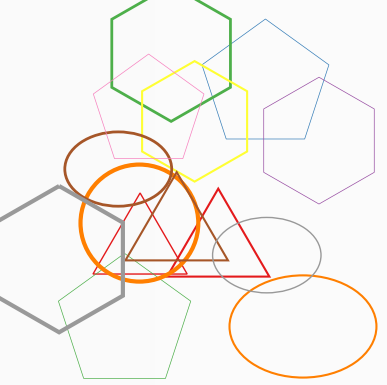[{"shape": "triangle", "thickness": 1.5, "radius": 0.76, "center": [0.563, 0.358]}, {"shape": "triangle", "thickness": 1, "radius": 0.7, "center": [0.362, 0.358]}, {"shape": "pentagon", "thickness": 0.5, "radius": 0.86, "center": [0.685, 0.778]}, {"shape": "pentagon", "thickness": 0.5, "radius": 0.9, "center": [0.321, 0.162]}, {"shape": "hexagon", "thickness": 2, "radius": 0.88, "center": [0.442, 0.861]}, {"shape": "hexagon", "thickness": 0.5, "radius": 0.82, "center": [0.823, 0.635]}, {"shape": "oval", "thickness": 1.5, "radius": 0.95, "center": [0.782, 0.152]}, {"shape": "circle", "thickness": 3, "radius": 0.76, "center": [0.36, 0.421]}, {"shape": "hexagon", "thickness": 1.5, "radius": 0.78, "center": [0.502, 0.685]}, {"shape": "triangle", "thickness": 1.5, "radius": 0.76, "center": [0.456, 0.4]}, {"shape": "oval", "thickness": 2, "radius": 0.69, "center": [0.305, 0.561]}, {"shape": "pentagon", "thickness": 0.5, "radius": 0.75, "center": [0.384, 0.71]}, {"shape": "hexagon", "thickness": 3, "radius": 0.95, "center": [0.153, 0.327]}, {"shape": "oval", "thickness": 1, "radius": 0.7, "center": [0.689, 0.337]}]